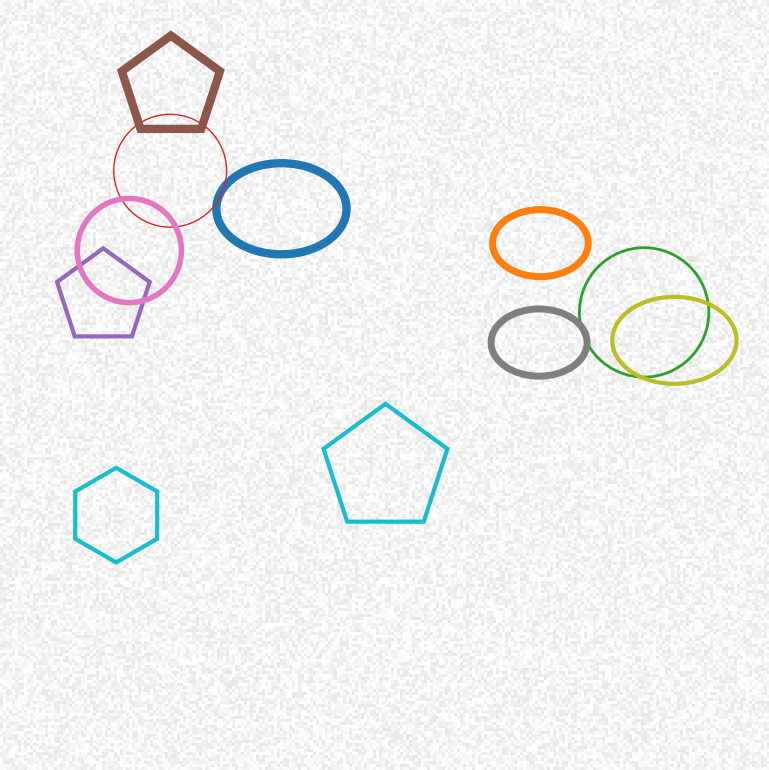[{"shape": "oval", "thickness": 3, "radius": 0.42, "center": [0.366, 0.729]}, {"shape": "oval", "thickness": 2.5, "radius": 0.31, "center": [0.702, 0.684]}, {"shape": "circle", "thickness": 1, "radius": 0.42, "center": [0.837, 0.594]}, {"shape": "circle", "thickness": 0.5, "radius": 0.37, "center": [0.221, 0.778]}, {"shape": "pentagon", "thickness": 1.5, "radius": 0.32, "center": [0.134, 0.614]}, {"shape": "pentagon", "thickness": 3, "radius": 0.34, "center": [0.222, 0.887]}, {"shape": "circle", "thickness": 2, "radius": 0.34, "center": [0.168, 0.675]}, {"shape": "oval", "thickness": 2.5, "radius": 0.31, "center": [0.7, 0.555]}, {"shape": "oval", "thickness": 1.5, "radius": 0.4, "center": [0.876, 0.558]}, {"shape": "hexagon", "thickness": 1.5, "radius": 0.31, "center": [0.151, 0.331]}, {"shape": "pentagon", "thickness": 1.5, "radius": 0.42, "center": [0.501, 0.391]}]